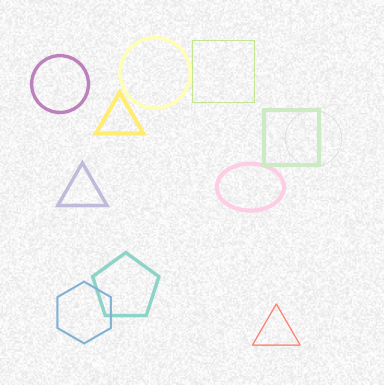[{"shape": "pentagon", "thickness": 2.5, "radius": 0.45, "center": [0.327, 0.254]}, {"shape": "circle", "thickness": 2.5, "radius": 0.46, "center": [0.403, 0.811]}, {"shape": "triangle", "thickness": 2.5, "radius": 0.37, "center": [0.214, 0.503]}, {"shape": "triangle", "thickness": 1, "radius": 0.36, "center": [0.718, 0.139]}, {"shape": "hexagon", "thickness": 1.5, "radius": 0.4, "center": [0.219, 0.188]}, {"shape": "square", "thickness": 0.5, "radius": 0.4, "center": [0.579, 0.816]}, {"shape": "oval", "thickness": 3, "radius": 0.44, "center": [0.65, 0.514]}, {"shape": "circle", "thickness": 0.5, "radius": 0.37, "center": [0.814, 0.64]}, {"shape": "circle", "thickness": 2.5, "radius": 0.37, "center": [0.156, 0.782]}, {"shape": "square", "thickness": 3, "radius": 0.36, "center": [0.758, 0.644]}, {"shape": "triangle", "thickness": 3, "radius": 0.36, "center": [0.311, 0.689]}]